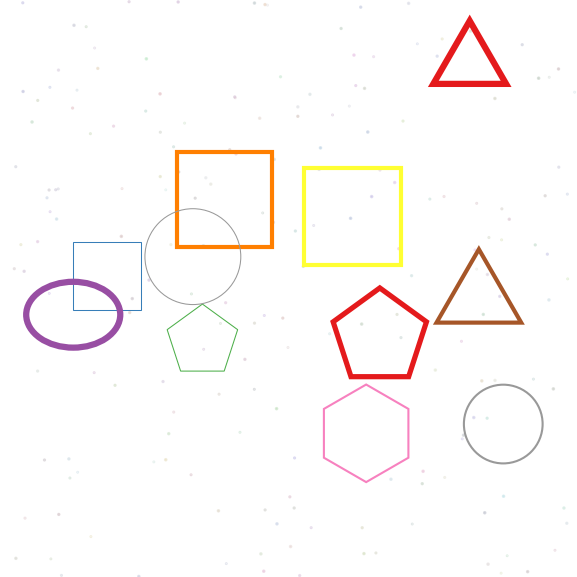[{"shape": "triangle", "thickness": 3, "radius": 0.36, "center": [0.813, 0.89]}, {"shape": "pentagon", "thickness": 2.5, "radius": 0.42, "center": [0.658, 0.416]}, {"shape": "square", "thickness": 0.5, "radius": 0.29, "center": [0.185, 0.521]}, {"shape": "pentagon", "thickness": 0.5, "radius": 0.32, "center": [0.35, 0.408]}, {"shape": "oval", "thickness": 3, "radius": 0.41, "center": [0.127, 0.454]}, {"shape": "square", "thickness": 2, "radius": 0.41, "center": [0.388, 0.654]}, {"shape": "square", "thickness": 2, "radius": 0.42, "center": [0.61, 0.625]}, {"shape": "triangle", "thickness": 2, "radius": 0.42, "center": [0.829, 0.483]}, {"shape": "hexagon", "thickness": 1, "radius": 0.42, "center": [0.634, 0.249]}, {"shape": "circle", "thickness": 1, "radius": 0.34, "center": [0.871, 0.265]}, {"shape": "circle", "thickness": 0.5, "radius": 0.41, "center": [0.334, 0.555]}]